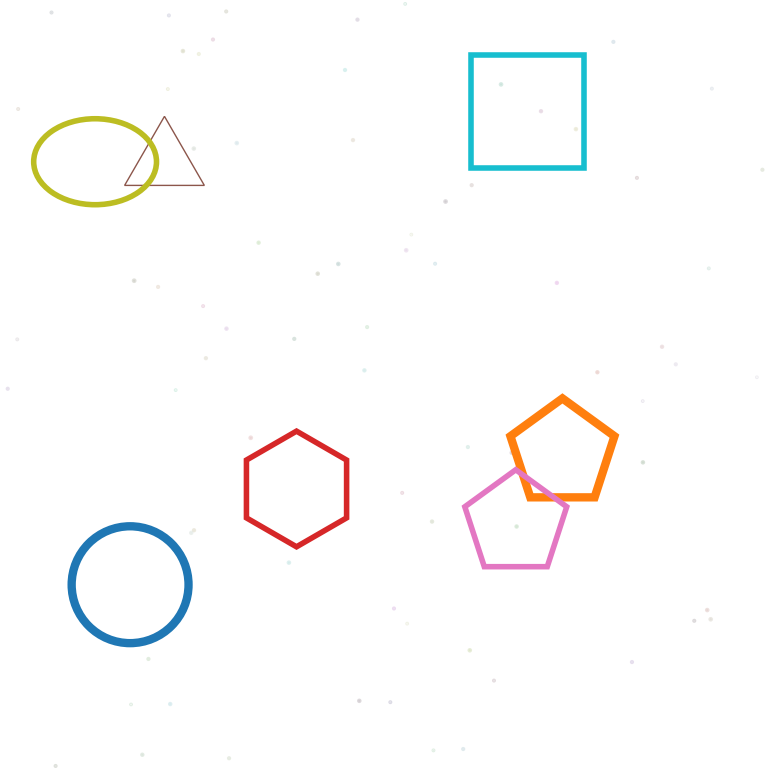[{"shape": "circle", "thickness": 3, "radius": 0.38, "center": [0.169, 0.241]}, {"shape": "pentagon", "thickness": 3, "radius": 0.36, "center": [0.73, 0.412]}, {"shape": "hexagon", "thickness": 2, "radius": 0.38, "center": [0.385, 0.365]}, {"shape": "triangle", "thickness": 0.5, "radius": 0.3, "center": [0.214, 0.789]}, {"shape": "pentagon", "thickness": 2, "radius": 0.35, "center": [0.67, 0.32]}, {"shape": "oval", "thickness": 2, "radius": 0.4, "center": [0.124, 0.79]}, {"shape": "square", "thickness": 2, "radius": 0.37, "center": [0.685, 0.855]}]